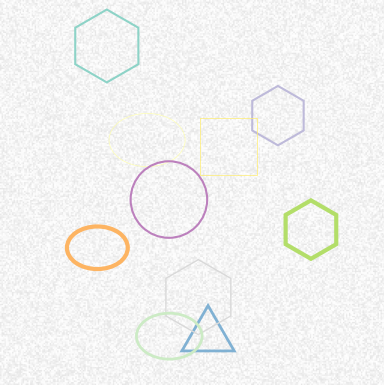[{"shape": "hexagon", "thickness": 1.5, "radius": 0.47, "center": [0.277, 0.881]}, {"shape": "oval", "thickness": 0.5, "radius": 0.49, "center": [0.382, 0.636]}, {"shape": "hexagon", "thickness": 1.5, "radius": 0.39, "center": [0.722, 0.7]}, {"shape": "triangle", "thickness": 2, "radius": 0.39, "center": [0.54, 0.128]}, {"shape": "oval", "thickness": 3, "radius": 0.4, "center": [0.253, 0.356]}, {"shape": "hexagon", "thickness": 3, "radius": 0.38, "center": [0.808, 0.404]}, {"shape": "hexagon", "thickness": 1, "radius": 0.49, "center": [0.515, 0.228]}, {"shape": "circle", "thickness": 1.5, "radius": 0.5, "center": [0.439, 0.482]}, {"shape": "oval", "thickness": 2, "radius": 0.43, "center": [0.44, 0.127]}, {"shape": "square", "thickness": 0.5, "radius": 0.37, "center": [0.593, 0.619]}]